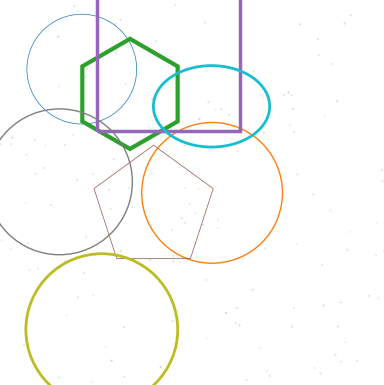[{"shape": "circle", "thickness": 0.5, "radius": 0.71, "center": [0.212, 0.82]}, {"shape": "circle", "thickness": 1, "radius": 0.91, "center": [0.551, 0.499]}, {"shape": "hexagon", "thickness": 3, "radius": 0.71, "center": [0.338, 0.756]}, {"shape": "square", "thickness": 2.5, "radius": 0.93, "center": [0.438, 0.846]}, {"shape": "pentagon", "thickness": 0.5, "radius": 0.81, "center": [0.399, 0.46]}, {"shape": "circle", "thickness": 1, "radius": 0.95, "center": [0.154, 0.528]}, {"shape": "circle", "thickness": 2, "radius": 0.99, "center": [0.264, 0.144]}, {"shape": "oval", "thickness": 2, "radius": 0.76, "center": [0.549, 0.724]}]